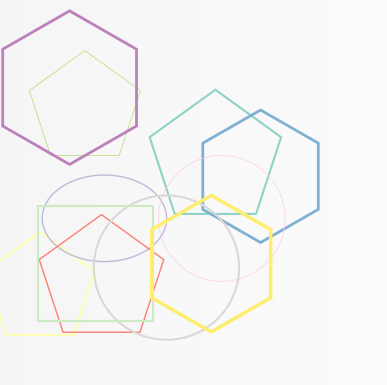[{"shape": "pentagon", "thickness": 1.5, "radius": 0.89, "center": [0.556, 0.589]}, {"shape": "pentagon", "thickness": 1.5, "radius": 0.74, "center": [0.103, 0.25]}, {"shape": "oval", "thickness": 1, "radius": 0.8, "center": [0.27, 0.433]}, {"shape": "pentagon", "thickness": 1, "radius": 0.84, "center": [0.262, 0.274]}, {"shape": "hexagon", "thickness": 2, "radius": 0.86, "center": [0.672, 0.542]}, {"shape": "pentagon", "thickness": 0.5, "radius": 0.75, "center": [0.219, 0.718]}, {"shape": "circle", "thickness": 0.5, "radius": 0.82, "center": [0.572, 0.433]}, {"shape": "circle", "thickness": 1.5, "radius": 0.94, "center": [0.43, 0.305]}, {"shape": "hexagon", "thickness": 2, "radius": 1.0, "center": [0.18, 0.772]}, {"shape": "square", "thickness": 1.5, "radius": 0.74, "center": [0.247, 0.316]}, {"shape": "hexagon", "thickness": 2.5, "radius": 0.89, "center": [0.545, 0.315]}]